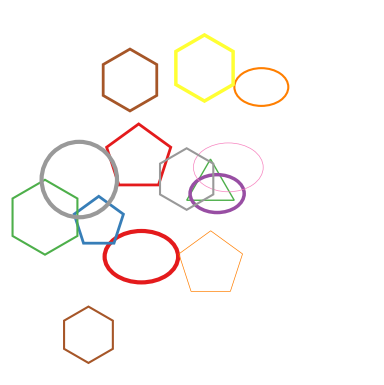[{"shape": "oval", "thickness": 3, "radius": 0.48, "center": [0.367, 0.333]}, {"shape": "pentagon", "thickness": 2, "radius": 0.44, "center": [0.36, 0.59]}, {"shape": "pentagon", "thickness": 2, "radius": 0.34, "center": [0.257, 0.423]}, {"shape": "triangle", "thickness": 1, "radius": 0.36, "center": [0.547, 0.515]}, {"shape": "hexagon", "thickness": 1.5, "radius": 0.49, "center": [0.117, 0.436]}, {"shape": "oval", "thickness": 2.5, "radius": 0.35, "center": [0.564, 0.497]}, {"shape": "oval", "thickness": 1.5, "radius": 0.35, "center": [0.679, 0.774]}, {"shape": "pentagon", "thickness": 0.5, "radius": 0.43, "center": [0.547, 0.314]}, {"shape": "hexagon", "thickness": 2.5, "radius": 0.43, "center": [0.531, 0.823]}, {"shape": "hexagon", "thickness": 1.5, "radius": 0.37, "center": [0.23, 0.131]}, {"shape": "hexagon", "thickness": 2, "radius": 0.4, "center": [0.338, 0.792]}, {"shape": "oval", "thickness": 0.5, "radius": 0.45, "center": [0.593, 0.565]}, {"shape": "circle", "thickness": 3, "radius": 0.49, "center": [0.206, 0.534]}, {"shape": "hexagon", "thickness": 1.5, "radius": 0.4, "center": [0.485, 0.535]}]